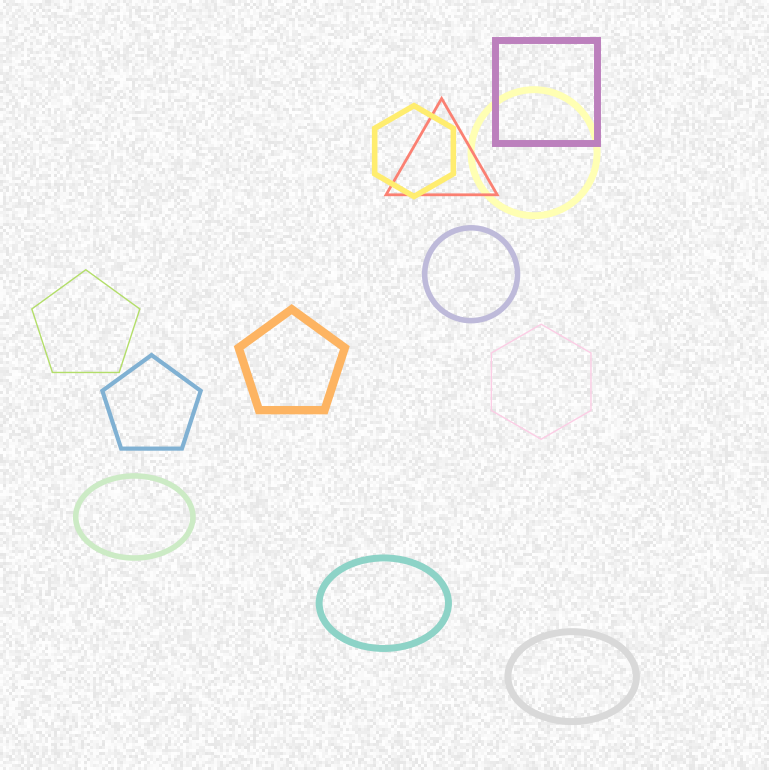[{"shape": "oval", "thickness": 2.5, "radius": 0.42, "center": [0.498, 0.217]}, {"shape": "circle", "thickness": 2.5, "radius": 0.41, "center": [0.694, 0.802]}, {"shape": "circle", "thickness": 2, "radius": 0.3, "center": [0.612, 0.644]}, {"shape": "triangle", "thickness": 1, "radius": 0.42, "center": [0.574, 0.789]}, {"shape": "pentagon", "thickness": 1.5, "radius": 0.34, "center": [0.197, 0.472]}, {"shape": "pentagon", "thickness": 3, "radius": 0.36, "center": [0.379, 0.526]}, {"shape": "pentagon", "thickness": 0.5, "radius": 0.37, "center": [0.111, 0.576]}, {"shape": "hexagon", "thickness": 0.5, "radius": 0.37, "center": [0.703, 0.504]}, {"shape": "oval", "thickness": 2.5, "radius": 0.42, "center": [0.743, 0.121]}, {"shape": "square", "thickness": 2.5, "radius": 0.33, "center": [0.709, 0.881]}, {"shape": "oval", "thickness": 2, "radius": 0.38, "center": [0.174, 0.329]}, {"shape": "hexagon", "thickness": 2, "radius": 0.29, "center": [0.538, 0.804]}]